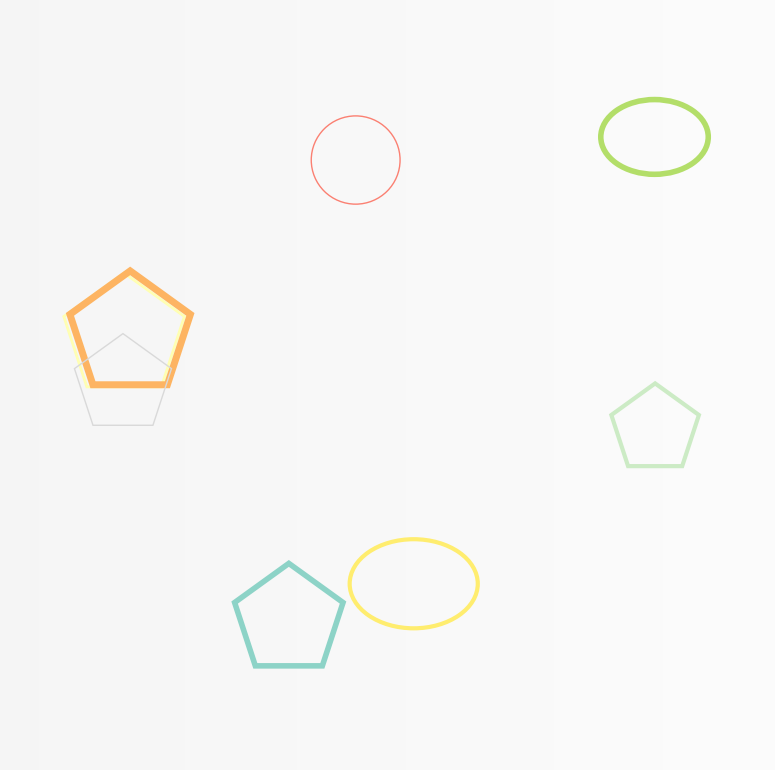[{"shape": "pentagon", "thickness": 2, "radius": 0.37, "center": [0.373, 0.195]}, {"shape": "pentagon", "thickness": 1, "radius": 0.41, "center": [0.16, 0.564]}, {"shape": "circle", "thickness": 0.5, "radius": 0.29, "center": [0.459, 0.792]}, {"shape": "pentagon", "thickness": 2.5, "radius": 0.41, "center": [0.168, 0.566]}, {"shape": "oval", "thickness": 2, "radius": 0.35, "center": [0.845, 0.822]}, {"shape": "pentagon", "thickness": 0.5, "radius": 0.33, "center": [0.159, 0.501]}, {"shape": "pentagon", "thickness": 1.5, "radius": 0.3, "center": [0.845, 0.443]}, {"shape": "oval", "thickness": 1.5, "radius": 0.41, "center": [0.534, 0.242]}]